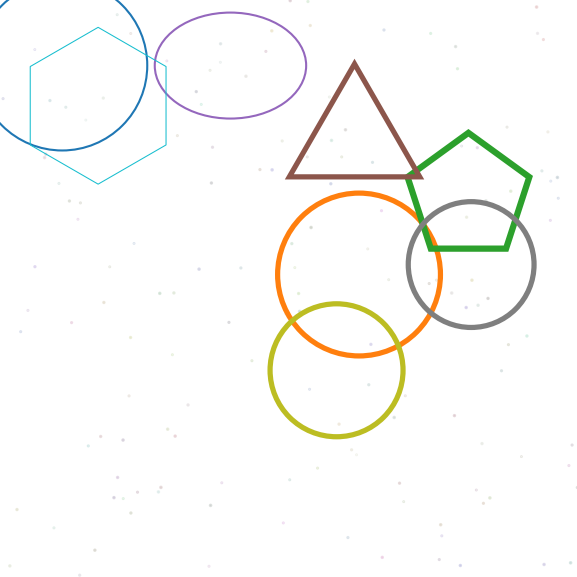[{"shape": "circle", "thickness": 1, "radius": 0.74, "center": [0.108, 0.886]}, {"shape": "circle", "thickness": 2.5, "radius": 0.7, "center": [0.622, 0.524]}, {"shape": "pentagon", "thickness": 3, "radius": 0.55, "center": [0.811, 0.658]}, {"shape": "oval", "thickness": 1, "radius": 0.66, "center": [0.399, 0.886]}, {"shape": "triangle", "thickness": 2.5, "radius": 0.65, "center": [0.614, 0.758]}, {"shape": "circle", "thickness": 2.5, "radius": 0.54, "center": [0.816, 0.541]}, {"shape": "circle", "thickness": 2.5, "radius": 0.58, "center": [0.583, 0.358]}, {"shape": "hexagon", "thickness": 0.5, "radius": 0.68, "center": [0.17, 0.816]}]